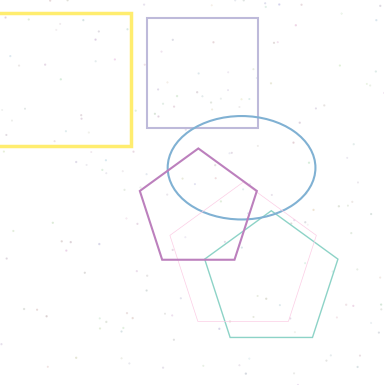[{"shape": "pentagon", "thickness": 1, "radius": 0.91, "center": [0.705, 0.271]}, {"shape": "square", "thickness": 1.5, "radius": 0.72, "center": [0.526, 0.81]}, {"shape": "oval", "thickness": 1.5, "radius": 0.96, "center": [0.627, 0.564]}, {"shape": "pentagon", "thickness": 0.5, "radius": 1.0, "center": [0.631, 0.327]}, {"shape": "pentagon", "thickness": 1.5, "radius": 0.8, "center": [0.515, 0.455]}, {"shape": "square", "thickness": 2.5, "radius": 0.87, "center": [0.167, 0.793]}]